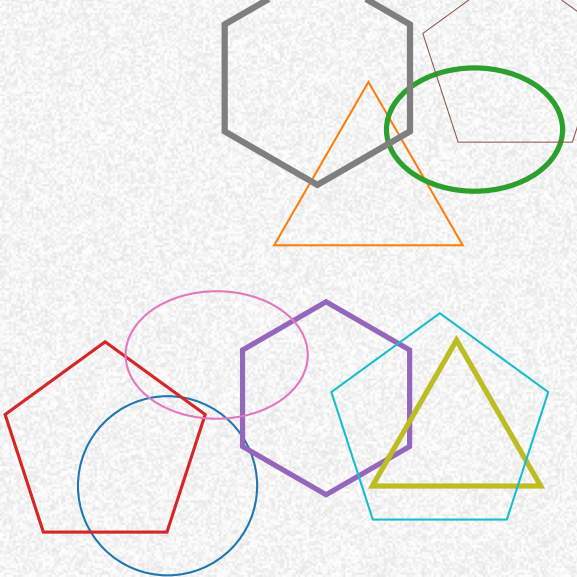[{"shape": "circle", "thickness": 1, "radius": 0.78, "center": [0.29, 0.158]}, {"shape": "triangle", "thickness": 1, "radius": 0.94, "center": [0.638, 0.669]}, {"shape": "oval", "thickness": 2.5, "radius": 0.76, "center": [0.822, 0.775]}, {"shape": "pentagon", "thickness": 1.5, "radius": 0.91, "center": [0.182, 0.225]}, {"shape": "hexagon", "thickness": 2.5, "radius": 0.84, "center": [0.565, 0.31]}, {"shape": "pentagon", "thickness": 0.5, "radius": 0.84, "center": [0.892, 0.889]}, {"shape": "oval", "thickness": 1, "radius": 0.79, "center": [0.375, 0.384]}, {"shape": "hexagon", "thickness": 3, "radius": 0.93, "center": [0.55, 0.864]}, {"shape": "triangle", "thickness": 2.5, "radius": 0.84, "center": [0.791, 0.242]}, {"shape": "pentagon", "thickness": 1, "radius": 0.99, "center": [0.762, 0.259]}]